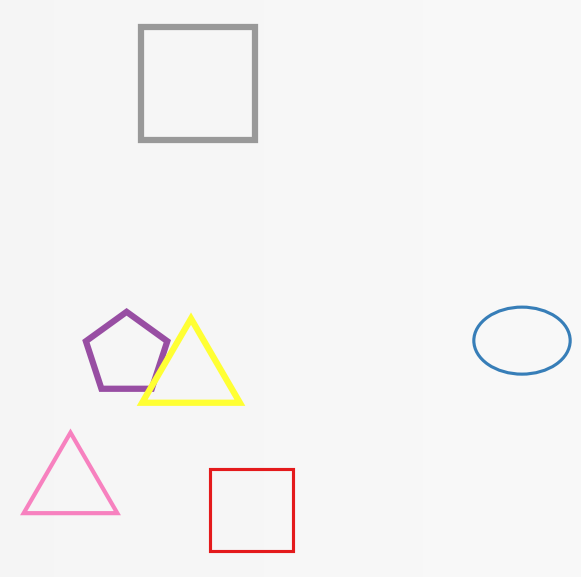[{"shape": "square", "thickness": 1.5, "radius": 0.36, "center": [0.433, 0.116]}, {"shape": "oval", "thickness": 1.5, "radius": 0.41, "center": [0.898, 0.409]}, {"shape": "pentagon", "thickness": 3, "radius": 0.37, "center": [0.218, 0.386]}, {"shape": "triangle", "thickness": 3, "radius": 0.49, "center": [0.329, 0.35]}, {"shape": "triangle", "thickness": 2, "radius": 0.47, "center": [0.121, 0.157]}, {"shape": "square", "thickness": 3, "radius": 0.49, "center": [0.34, 0.854]}]